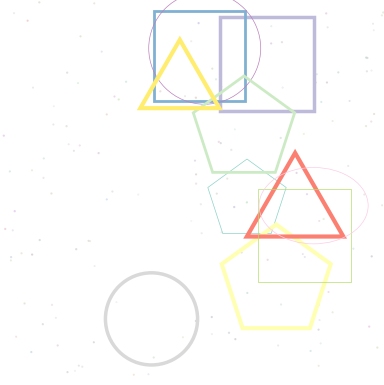[{"shape": "pentagon", "thickness": 0.5, "radius": 0.53, "center": [0.642, 0.48]}, {"shape": "pentagon", "thickness": 3, "radius": 0.74, "center": [0.717, 0.268]}, {"shape": "square", "thickness": 2.5, "radius": 0.61, "center": [0.694, 0.834]}, {"shape": "triangle", "thickness": 3, "radius": 0.72, "center": [0.767, 0.458]}, {"shape": "square", "thickness": 2, "radius": 0.59, "center": [0.518, 0.854]}, {"shape": "square", "thickness": 0.5, "radius": 0.61, "center": [0.791, 0.388]}, {"shape": "oval", "thickness": 0.5, "radius": 0.71, "center": [0.815, 0.466]}, {"shape": "circle", "thickness": 2.5, "radius": 0.6, "center": [0.394, 0.172]}, {"shape": "circle", "thickness": 0.5, "radius": 0.73, "center": [0.532, 0.875]}, {"shape": "pentagon", "thickness": 2, "radius": 0.69, "center": [0.634, 0.664]}, {"shape": "triangle", "thickness": 3, "radius": 0.59, "center": [0.467, 0.778]}]